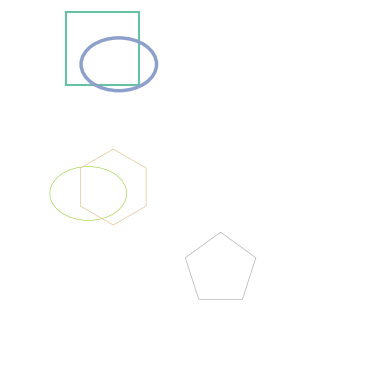[{"shape": "square", "thickness": 1.5, "radius": 0.47, "center": [0.266, 0.874]}, {"shape": "oval", "thickness": 2.5, "radius": 0.49, "center": [0.309, 0.833]}, {"shape": "oval", "thickness": 0.5, "radius": 0.5, "center": [0.229, 0.497]}, {"shape": "hexagon", "thickness": 0.5, "radius": 0.49, "center": [0.294, 0.514]}, {"shape": "pentagon", "thickness": 0.5, "radius": 0.48, "center": [0.573, 0.301]}]